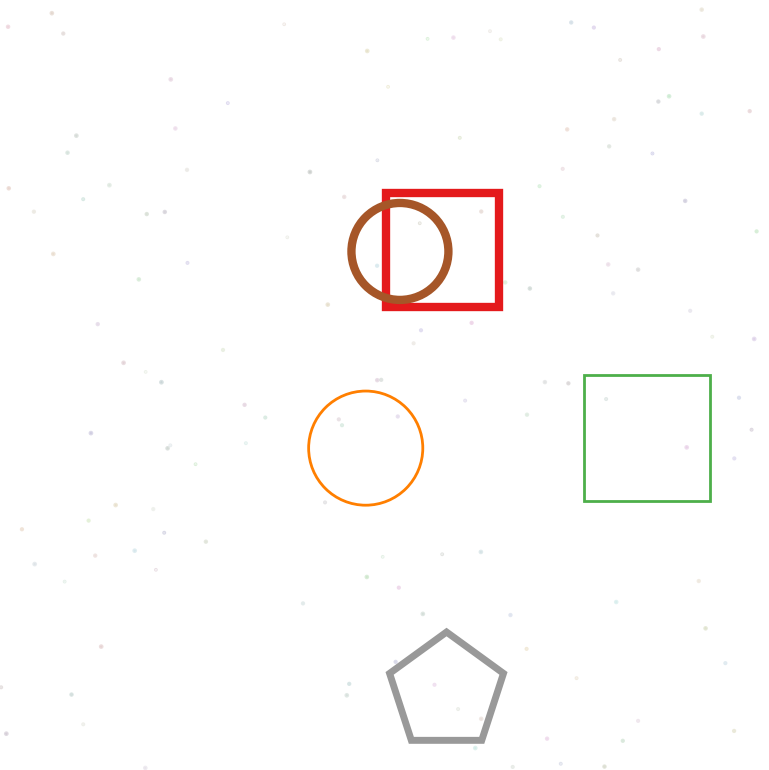[{"shape": "square", "thickness": 3, "radius": 0.37, "center": [0.575, 0.675]}, {"shape": "square", "thickness": 1, "radius": 0.41, "center": [0.84, 0.431]}, {"shape": "circle", "thickness": 1, "radius": 0.37, "center": [0.475, 0.418]}, {"shape": "circle", "thickness": 3, "radius": 0.31, "center": [0.519, 0.673]}, {"shape": "pentagon", "thickness": 2.5, "radius": 0.39, "center": [0.58, 0.101]}]